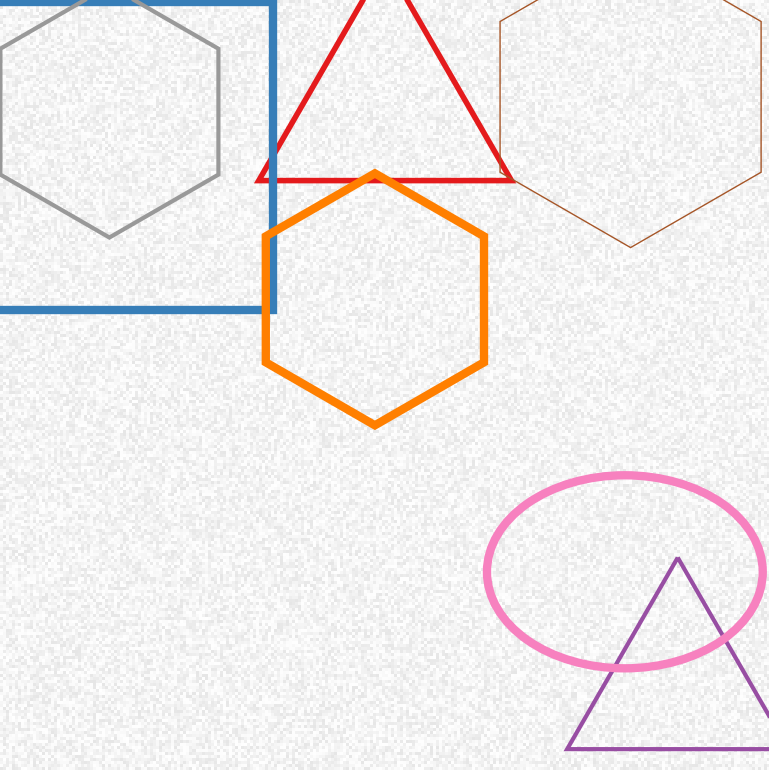[{"shape": "triangle", "thickness": 2, "radius": 0.95, "center": [0.5, 0.86]}, {"shape": "square", "thickness": 3, "radius": 1.0, "center": [0.155, 0.798]}, {"shape": "triangle", "thickness": 1.5, "radius": 0.83, "center": [0.88, 0.11]}, {"shape": "hexagon", "thickness": 3, "radius": 0.82, "center": [0.487, 0.611]}, {"shape": "hexagon", "thickness": 0.5, "radius": 0.98, "center": [0.819, 0.874]}, {"shape": "oval", "thickness": 3, "radius": 0.9, "center": [0.811, 0.257]}, {"shape": "hexagon", "thickness": 1.5, "radius": 0.82, "center": [0.142, 0.855]}]